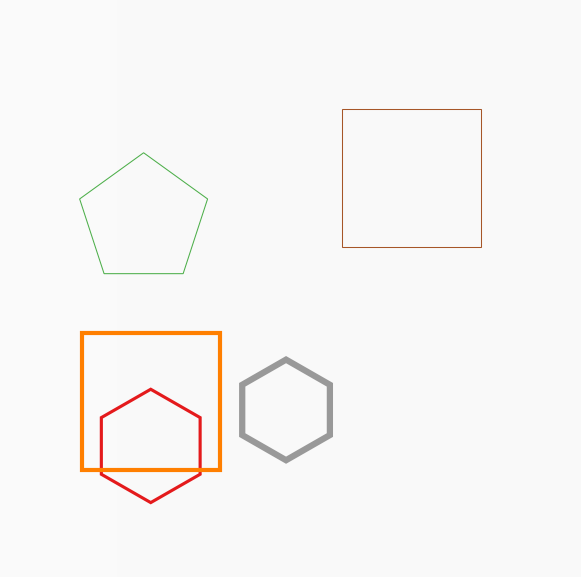[{"shape": "hexagon", "thickness": 1.5, "radius": 0.49, "center": [0.259, 0.227]}, {"shape": "pentagon", "thickness": 0.5, "radius": 0.58, "center": [0.247, 0.619]}, {"shape": "square", "thickness": 2, "radius": 0.59, "center": [0.259, 0.304]}, {"shape": "square", "thickness": 0.5, "radius": 0.6, "center": [0.708, 0.691]}, {"shape": "hexagon", "thickness": 3, "radius": 0.44, "center": [0.492, 0.289]}]